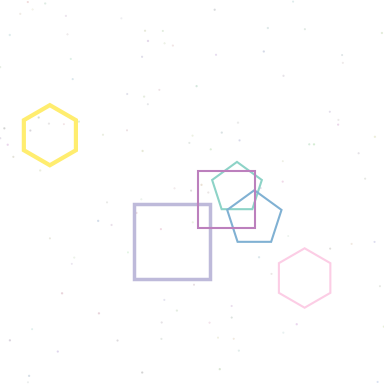[{"shape": "pentagon", "thickness": 1.5, "radius": 0.34, "center": [0.616, 0.512]}, {"shape": "square", "thickness": 2.5, "radius": 0.49, "center": [0.447, 0.373]}, {"shape": "pentagon", "thickness": 1.5, "radius": 0.37, "center": [0.661, 0.432]}, {"shape": "hexagon", "thickness": 1.5, "radius": 0.39, "center": [0.791, 0.278]}, {"shape": "square", "thickness": 1.5, "radius": 0.37, "center": [0.588, 0.482]}, {"shape": "hexagon", "thickness": 3, "radius": 0.39, "center": [0.13, 0.649]}]